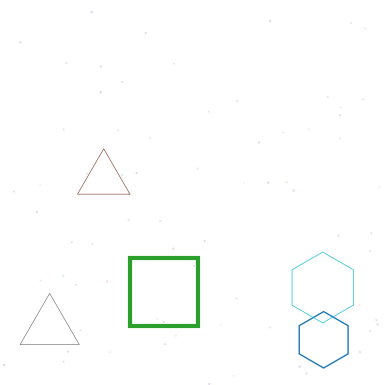[{"shape": "hexagon", "thickness": 1, "radius": 0.37, "center": [0.841, 0.117]}, {"shape": "square", "thickness": 3, "radius": 0.44, "center": [0.426, 0.242]}, {"shape": "triangle", "thickness": 0.5, "radius": 0.39, "center": [0.269, 0.535]}, {"shape": "triangle", "thickness": 0.5, "radius": 0.44, "center": [0.129, 0.149]}, {"shape": "hexagon", "thickness": 0.5, "radius": 0.46, "center": [0.838, 0.253]}]